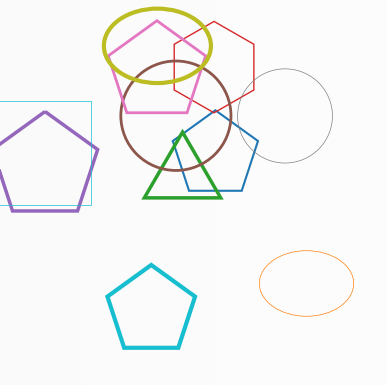[{"shape": "pentagon", "thickness": 1.5, "radius": 0.58, "center": [0.556, 0.598]}, {"shape": "oval", "thickness": 0.5, "radius": 0.61, "center": [0.791, 0.264]}, {"shape": "triangle", "thickness": 2.5, "radius": 0.57, "center": [0.471, 0.543]}, {"shape": "hexagon", "thickness": 1, "radius": 0.59, "center": [0.552, 0.826]}, {"shape": "pentagon", "thickness": 2.5, "radius": 0.71, "center": [0.116, 0.568]}, {"shape": "circle", "thickness": 2, "radius": 0.71, "center": [0.454, 0.699]}, {"shape": "pentagon", "thickness": 2, "radius": 0.66, "center": [0.405, 0.814]}, {"shape": "circle", "thickness": 0.5, "radius": 0.61, "center": [0.736, 0.699]}, {"shape": "oval", "thickness": 3, "radius": 0.69, "center": [0.406, 0.881]}, {"shape": "square", "thickness": 0.5, "radius": 0.67, "center": [0.1, 0.603]}, {"shape": "pentagon", "thickness": 3, "radius": 0.59, "center": [0.39, 0.193]}]